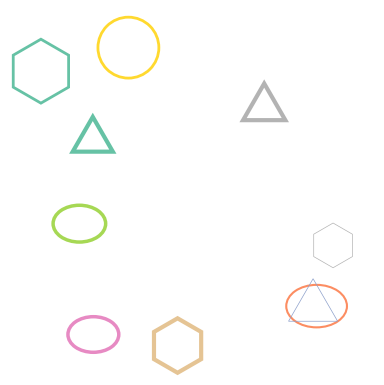[{"shape": "triangle", "thickness": 3, "radius": 0.3, "center": [0.241, 0.636]}, {"shape": "hexagon", "thickness": 2, "radius": 0.42, "center": [0.106, 0.815]}, {"shape": "oval", "thickness": 1.5, "radius": 0.39, "center": [0.822, 0.205]}, {"shape": "triangle", "thickness": 0.5, "radius": 0.37, "center": [0.813, 0.202]}, {"shape": "oval", "thickness": 2.5, "radius": 0.33, "center": [0.243, 0.131]}, {"shape": "oval", "thickness": 2.5, "radius": 0.34, "center": [0.206, 0.419]}, {"shape": "circle", "thickness": 2, "radius": 0.4, "center": [0.334, 0.876]}, {"shape": "hexagon", "thickness": 3, "radius": 0.35, "center": [0.461, 0.102]}, {"shape": "triangle", "thickness": 3, "radius": 0.32, "center": [0.686, 0.72]}, {"shape": "hexagon", "thickness": 0.5, "radius": 0.29, "center": [0.865, 0.363]}]